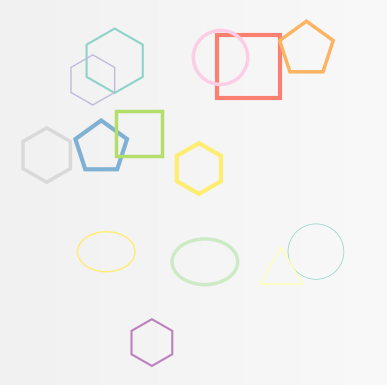[{"shape": "circle", "thickness": 0.5, "radius": 0.36, "center": [0.815, 0.346]}, {"shape": "hexagon", "thickness": 1.5, "radius": 0.42, "center": [0.296, 0.842]}, {"shape": "triangle", "thickness": 1, "radius": 0.32, "center": [0.726, 0.294]}, {"shape": "hexagon", "thickness": 1, "radius": 0.33, "center": [0.24, 0.792]}, {"shape": "square", "thickness": 3, "radius": 0.41, "center": [0.641, 0.827]}, {"shape": "pentagon", "thickness": 3, "radius": 0.35, "center": [0.261, 0.617]}, {"shape": "pentagon", "thickness": 2.5, "radius": 0.36, "center": [0.791, 0.872]}, {"shape": "square", "thickness": 2.5, "radius": 0.3, "center": [0.359, 0.653]}, {"shape": "circle", "thickness": 2.5, "radius": 0.35, "center": [0.569, 0.851]}, {"shape": "hexagon", "thickness": 2.5, "radius": 0.35, "center": [0.121, 0.597]}, {"shape": "hexagon", "thickness": 1.5, "radius": 0.3, "center": [0.392, 0.11]}, {"shape": "oval", "thickness": 2.5, "radius": 0.42, "center": [0.529, 0.32]}, {"shape": "oval", "thickness": 1, "radius": 0.37, "center": [0.274, 0.346]}, {"shape": "hexagon", "thickness": 3, "radius": 0.33, "center": [0.513, 0.562]}]